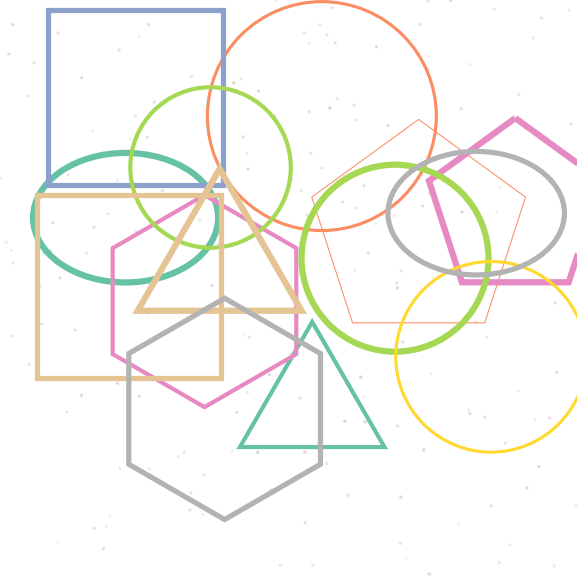[{"shape": "triangle", "thickness": 2, "radius": 0.72, "center": [0.541, 0.297]}, {"shape": "oval", "thickness": 3, "radius": 0.8, "center": [0.217, 0.622]}, {"shape": "circle", "thickness": 1.5, "radius": 0.99, "center": [0.557, 0.798]}, {"shape": "pentagon", "thickness": 0.5, "radius": 0.97, "center": [0.725, 0.598]}, {"shape": "square", "thickness": 2.5, "radius": 0.76, "center": [0.234, 0.83]}, {"shape": "pentagon", "thickness": 3, "radius": 0.79, "center": [0.892, 0.637]}, {"shape": "hexagon", "thickness": 2, "radius": 0.92, "center": [0.354, 0.478]}, {"shape": "circle", "thickness": 3, "radius": 0.81, "center": [0.684, 0.552]}, {"shape": "circle", "thickness": 2, "radius": 0.69, "center": [0.365, 0.709]}, {"shape": "circle", "thickness": 1.5, "radius": 0.83, "center": [0.85, 0.381]}, {"shape": "square", "thickness": 2.5, "radius": 0.8, "center": [0.223, 0.503]}, {"shape": "triangle", "thickness": 3, "radius": 0.82, "center": [0.38, 0.543]}, {"shape": "oval", "thickness": 2.5, "radius": 0.76, "center": [0.825, 0.63]}, {"shape": "hexagon", "thickness": 2.5, "radius": 0.96, "center": [0.389, 0.291]}]